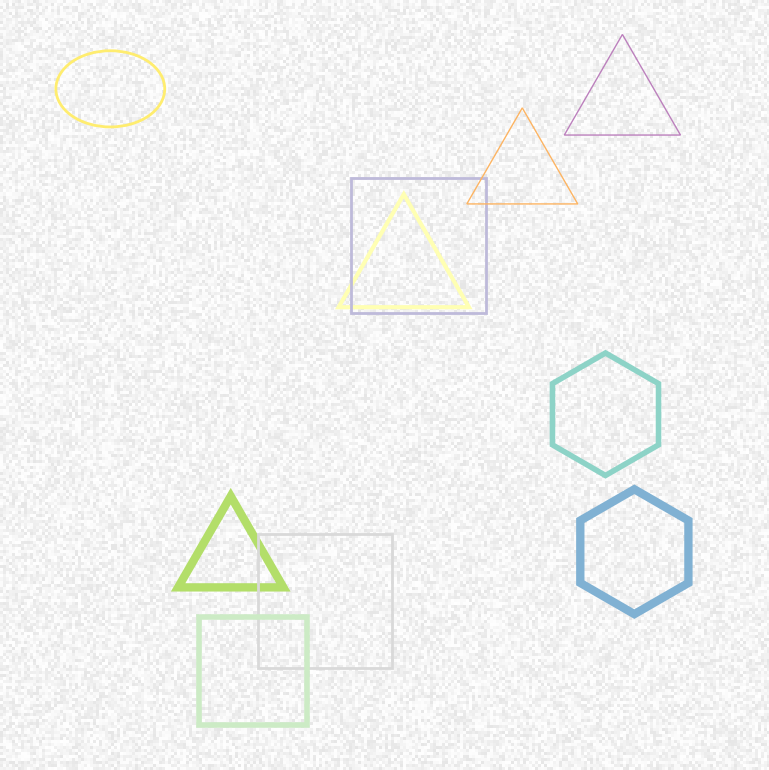[{"shape": "hexagon", "thickness": 2, "radius": 0.4, "center": [0.786, 0.462]}, {"shape": "triangle", "thickness": 1.5, "radius": 0.49, "center": [0.524, 0.65]}, {"shape": "square", "thickness": 1, "radius": 0.44, "center": [0.543, 0.682]}, {"shape": "hexagon", "thickness": 3, "radius": 0.41, "center": [0.824, 0.283]}, {"shape": "triangle", "thickness": 0.5, "radius": 0.42, "center": [0.678, 0.777]}, {"shape": "triangle", "thickness": 3, "radius": 0.39, "center": [0.3, 0.277]}, {"shape": "square", "thickness": 1, "radius": 0.44, "center": [0.422, 0.219]}, {"shape": "triangle", "thickness": 0.5, "radius": 0.44, "center": [0.808, 0.868]}, {"shape": "square", "thickness": 2, "radius": 0.35, "center": [0.329, 0.128]}, {"shape": "oval", "thickness": 1, "radius": 0.35, "center": [0.143, 0.885]}]